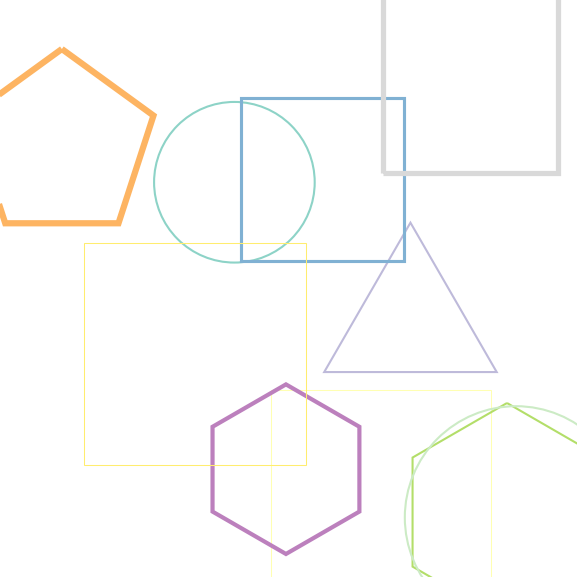[{"shape": "circle", "thickness": 1, "radius": 0.7, "center": [0.406, 0.684]}, {"shape": "square", "thickness": 0.5, "radius": 0.95, "center": [0.659, 0.134]}, {"shape": "triangle", "thickness": 1, "radius": 0.86, "center": [0.711, 0.441]}, {"shape": "square", "thickness": 1.5, "radius": 0.71, "center": [0.558, 0.688]}, {"shape": "pentagon", "thickness": 3, "radius": 0.83, "center": [0.107, 0.747]}, {"shape": "hexagon", "thickness": 1, "radius": 0.94, "center": [0.878, 0.112]}, {"shape": "square", "thickness": 2.5, "radius": 0.76, "center": [0.815, 0.851]}, {"shape": "hexagon", "thickness": 2, "radius": 0.73, "center": [0.495, 0.187]}, {"shape": "circle", "thickness": 1, "radius": 0.96, "center": [0.894, 0.103]}, {"shape": "square", "thickness": 0.5, "radius": 0.96, "center": [0.337, 0.387]}]